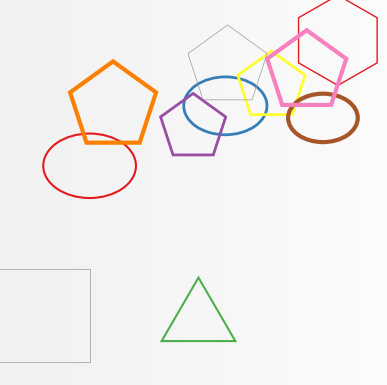[{"shape": "hexagon", "thickness": 1, "radius": 0.59, "center": [0.872, 0.895]}, {"shape": "oval", "thickness": 1.5, "radius": 0.6, "center": [0.231, 0.569]}, {"shape": "oval", "thickness": 2, "radius": 0.54, "center": [0.582, 0.725]}, {"shape": "triangle", "thickness": 1.5, "radius": 0.55, "center": [0.512, 0.169]}, {"shape": "pentagon", "thickness": 2, "radius": 0.44, "center": [0.498, 0.669]}, {"shape": "pentagon", "thickness": 3, "radius": 0.58, "center": [0.292, 0.724]}, {"shape": "pentagon", "thickness": 2, "radius": 0.46, "center": [0.701, 0.776]}, {"shape": "oval", "thickness": 3, "radius": 0.45, "center": [0.833, 0.694]}, {"shape": "pentagon", "thickness": 3, "radius": 0.54, "center": [0.792, 0.814]}, {"shape": "pentagon", "thickness": 0.5, "radius": 0.54, "center": [0.587, 0.828]}, {"shape": "square", "thickness": 0.5, "radius": 0.6, "center": [0.111, 0.18]}]